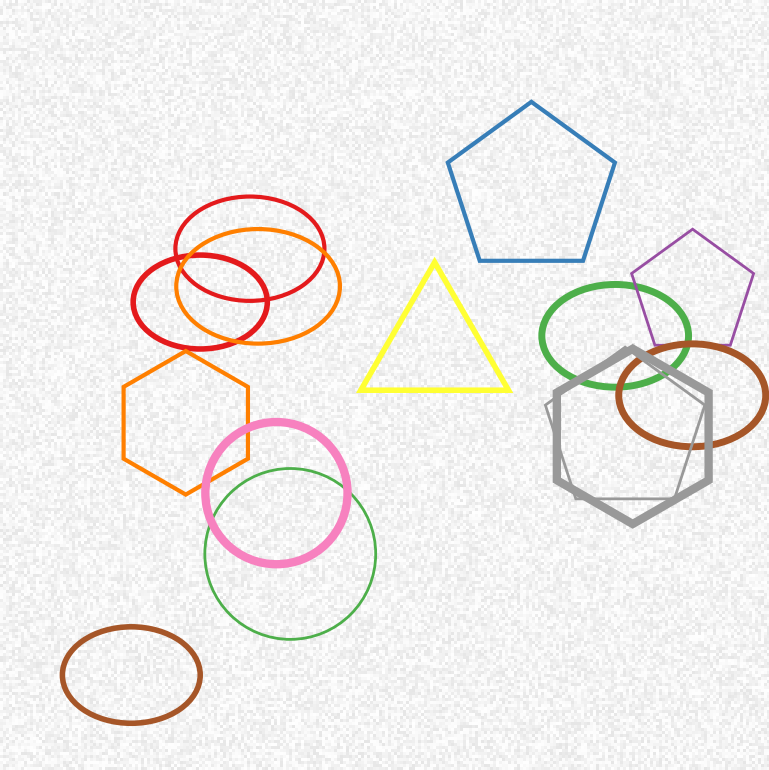[{"shape": "oval", "thickness": 1.5, "radius": 0.48, "center": [0.325, 0.677]}, {"shape": "oval", "thickness": 2, "radius": 0.44, "center": [0.26, 0.608]}, {"shape": "pentagon", "thickness": 1.5, "radius": 0.57, "center": [0.69, 0.754]}, {"shape": "oval", "thickness": 2.5, "radius": 0.48, "center": [0.799, 0.564]}, {"shape": "circle", "thickness": 1, "radius": 0.55, "center": [0.377, 0.281]}, {"shape": "pentagon", "thickness": 1, "radius": 0.42, "center": [0.899, 0.619]}, {"shape": "oval", "thickness": 1.5, "radius": 0.53, "center": [0.335, 0.628]}, {"shape": "hexagon", "thickness": 1.5, "radius": 0.47, "center": [0.241, 0.451]}, {"shape": "triangle", "thickness": 2, "radius": 0.55, "center": [0.564, 0.549]}, {"shape": "oval", "thickness": 2, "radius": 0.45, "center": [0.171, 0.123]}, {"shape": "oval", "thickness": 2.5, "radius": 0.48, "center": [0.899, 0.487]}, {"shape": "circle", "thickness": 3, "radius": 0.46, "center": [0.359, 0.36]}, {"shape": "pentagon", "thickness": 1, "radius": 0.54, "center": [0.812, 0.44]}, {"shape": "hexagon", "thickness": 3, "radius": 0.57, "center": [0.822, 0.433]}]